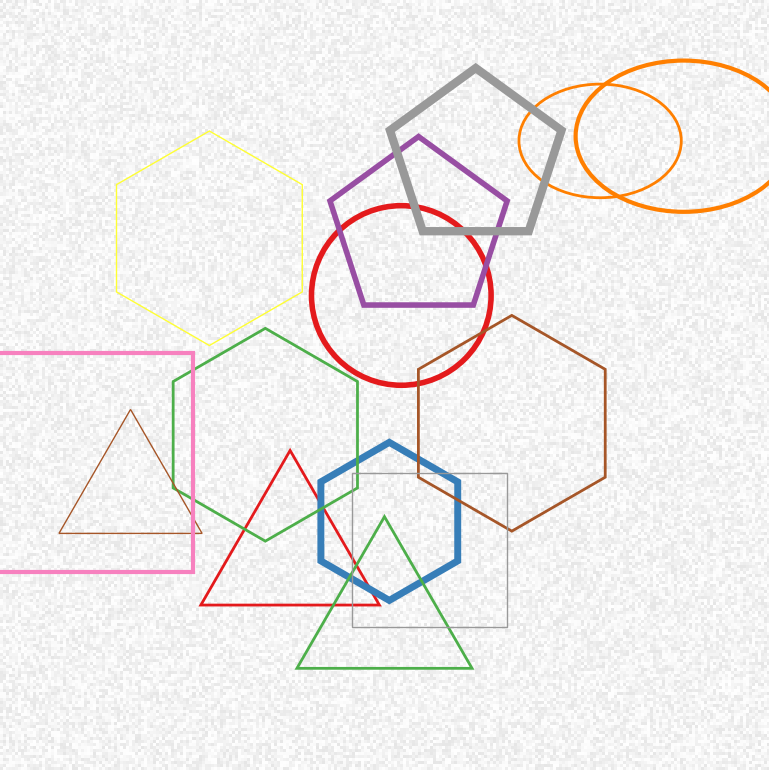[{"shape": "triangle", "thickness": 1, "radius": 0.67, "center": [0.377, 0.281]}, {"shape": "circle", "thickness": 2, "radius": 0.58, "center": [0.521, 0.616]}, {"shape": "hexagon", "thickness": 2.5, "radius": 0.51, "center": [0.506, 0.323]}, {"shape": "hexagon", "thickness": 1, "radius": 0.69, "center": [0.345, 0.435]}, {"shape": "triangle", "thickness": 1, "radius": 0.66, "center": [0.499, 0.198]}, {"shape": "pentagon", "thickness": 2, "radius": 0.6, "center": [0.544, 0.702]}, {"shape": "oval", "thickness": 1.5, "radius": 0.7, "center": [0.888, 0.823]}, {"shape": "oval", "thickness": 1, "radius": 0.53, "center": [0.779, 0.817]}, {"shape": "hexagon", "thickness": 0.5, "radius": 0.7, "center": [0.272, 0.691]}, {"shape": "triangle", "thickness": 0.5, "radius": 0.54, "center": [0.17, 0.361]}, {"shape": "hexagon", "thickness": 1, "radius": 0.7, "center": [0.665, 0.45]}, {"shape": "square", "thickness": 1.5, "radius": 0.71, "center": [0.108, 0.399]}, {"shape": "pentagon", "thickness": 3, "radius": 0.59, "center": [0.618, 0.794]}, {"shape": "square", "thickness": 0.5, "radius": 0.5, "center": [0.558, 0.286]}]